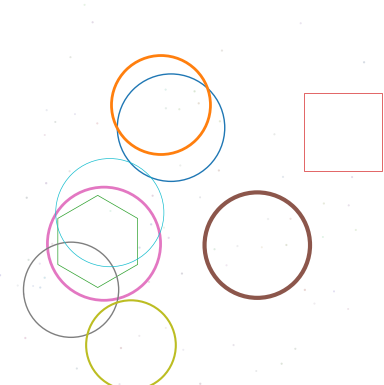[{"shape": "circle", "thickness": 1, "radius": 0.7, "center": [0.444, 0.668]}, {"shape": "circle", "thickness": 2, "radius": 0.64, "center": [0.418, 0.727]}, {"shape": "hexagon", "thickness": 0.5, "radius": 0.6, "center": [0.254, 0.373]}, {"shape": "square", "thickness": 0.5, "radius": 0.51, "center": [0.891, 0.658]}, {"shape": "circle", "thickness": 3, "radius": 0.68, "center": [0.668, 0.363]}, {"shape": "circle", "thickness": 2, "radius": 0.73, "center": [0.27, 0.367]}, {"shape": "circle", "thickness": 1, "radius": 0.62, "center": [0.185, 0.247]}, {"shape": "circle", "thickness": 1.5, "radius": 0.58, "center": [0.34, 0.104]}, {"shape": "circle", "thickness": 0.5, "radius": 0.7, "center": [0.285, 0.448]}]